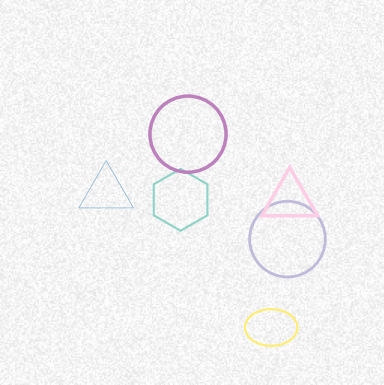[{"shape": "hexagon", "thickness": 1.5, "radius": 0.4, "center": [0.469, 0.481]}, {"shape": "circle", "thickness": 2, "radius": 0.49, "center": [0.747, 0.379]}, {"shape": "triangle", "thickness": 0.5, "radius": 0.41, "center": [0.276, 0.501]}, {"shape": "triangle", "thickness": 2.5, "radius": 0.42, "center": [0.753, 0.482]}, {"shape": "circle", "thickness": 2.5, "radius": 0.49, "center": [0.488, 0.652]}, {"shape": "oval", "thickness": 1.5, "radius": 0.34, "center": [0.704, 0.149]}]